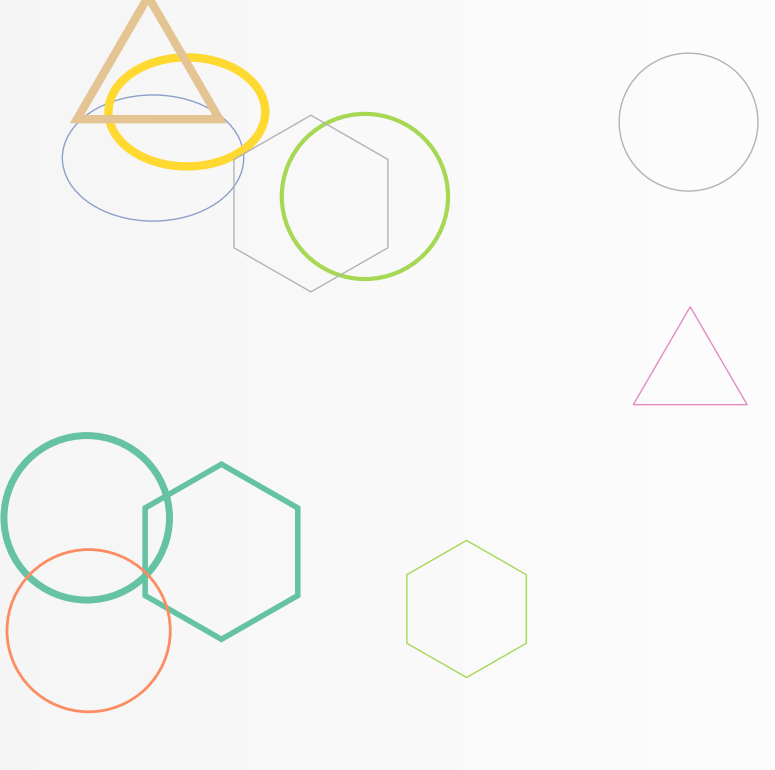[{"shape": "circle", "thickness": 2.5, "radius": 0.53, "center": [0.112, 0.328]}, {"shape": "hexagon", "thickness": 2, "radius": 0.57, "center": [0.286, 0.283]}, {"shape": "circle", "thickness": 1, "radius": 0.53, "center": [0.114, 0.181]}, {"shape": "oval", "thickness": 0.5, "radius": 0.59, "center": [0.197, 0.795]}, {"shape": "triangle", "thickness": 0.5, "radius": 0.42, "center": [0.891, 0.517]}, {"shape": "circle", "thickness": 1.5, "radius": 0.54, "center": [0.471, 0.745]}, {"shape": "hexagon", "thickness": 0.5, "radius": 0.45, "center": [0.602, 0.209]}, {"shape": "oval", "thickness": 3, "radius": 0.51, "center": [0.241, 0.855]}, {"shape": "triangle", "thickness": 3, "radius": 0.53, "center": [0.191, 0.898]}, {"shape": "circle", "thickness": 0.5, "radius": 0.45, "center": [0.888, 0.841]}, {"shape": "hexagon", "thickness": 0.5, "radius": 0.57, "center": [0.401, 0.736]}]